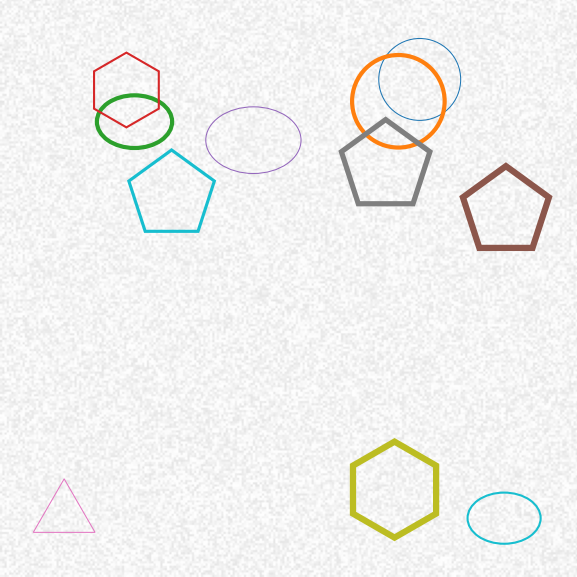[{"shape": "circle", "thickness": 0.5, "radius": 0.35, "center": [0.727, 0.862]}, {"shape": "circle", "thickness": 2, "radius": 0.4, "center": [0.69, 0.824]}, {"shape": "oval", "thickness": 2, "radius": 0.33, "center": [0.233, 0.788]}, {"shape": "hexagon", "thickness": 1, "radius": 0.32, "center": [0.219, 0.843]}, {"shape": "oval", "thickness": 0.5, "radius": 0.41, "center": [0.439, 0.756]}, {"shape": "pentagon", "thickness": 3, "radius": 0.39, "center": [0.876, 0.633]}, {"shape": "triangle", "thickness": 0.5, "radius": 0.31, "center": [0.111, 0.108]}, {"shape": "pentagon", "thickness": 2.5, "radius": 0.4, "center": [0.668, 0.711]}, {"shape": "hexagon", "thickness": 3, "radius": 0.42, "center": [0.683, 0.151]}, {"shape": "oval", "thickness": 1, "radius": 0.32, "center": [0.873, 0.102]}, {"shape": "pentagon", "thickness": 1.5, "radius": 0.39, "center": [0.297, 0.662]}]